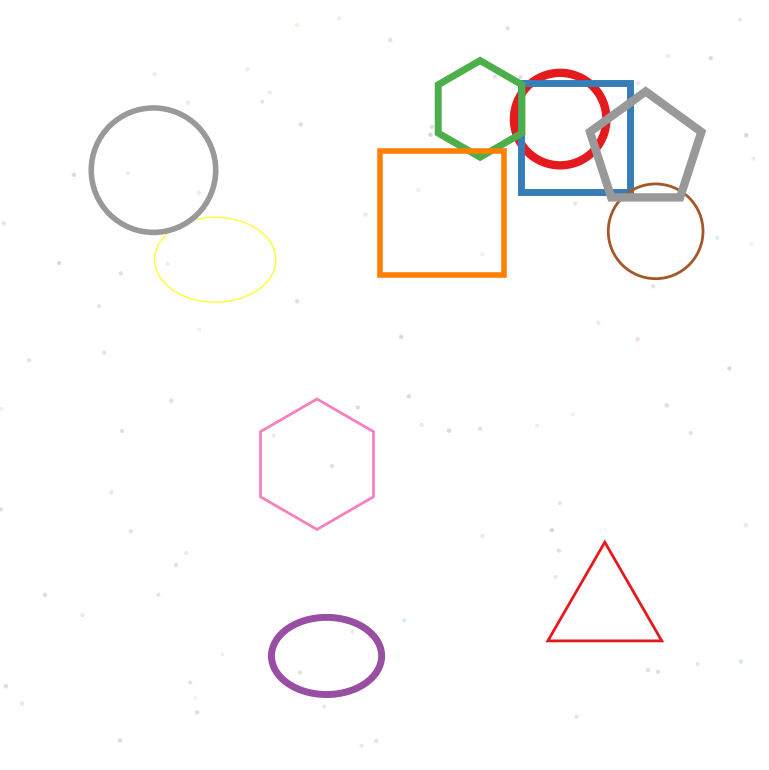[{"shape": "triangle", "thickness": 1, "radius": 0.43, "center": [0.785, 0.21]}, {"shape": "circle", "thickness": 3, "radius": 0.3, "center": [0.727, 0.845]}, {"shape": "square", "thickness": 2.5, "radius": 0.35, "center": [0.748, 0.821]}, {"shape": "hexagon", "thickness": 2.5, "radius": 0.31, "center": [0.623, 0.859]}, {"shape": "oval", "thickness": 2.5, "radius": 0.36, "center": [0.424, 0.148]}, {"shape": "square", "thickness": 2, "radius": 0.4, "center": [0.574, 0.724]}, {"shape": "oval", "thickness": 0.5, "radius": 0.39, "center": [0.279, 0.663]}, {"shape": "circle", "thickness": 1, "radius": 0.31, "center": [0.851, 0.7]}, {"shape": "hexagon", "thickness": 1, "radius": 0.42, "center": [0.412, 0.397]}, {"shape": "circle", "thickness": 2, "radius": 0.4, "center": [0.199, 0.779]}, {"shape": "pentagon", "thickness": 3, "radius": 0.38, "center": [0.839, 0.805]}]